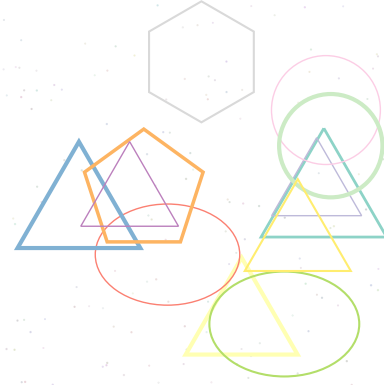[{"shape": "triangle", "thickness": 2, "radius": 0.94, "center": [0.841, 0.478]}, {"shape": "triangle", "thickness": 3, "radius": 0.84, "center": [0.628, 0.163]}, {"shape": "triangle", "thickness": 1, "radius": 0.67, "center": [0.822, 0.507]}, {"shape": "oval", "thickness": 1, "radius": 0.94, "center": [0.435, 0.339]}, {"shape": "triangle", "thickness": 3, "radius": 0.92, "center": [0.205, 0.448]}, {"shape": "pentagon", "thickness": 2.5, "radius": 0.81, "center": [0.374, 0.503]}, {"shape": "oval", "thickness": 1.5, "radius": 0.97, "center": [0.739, 0.158]}, {"shape": "circle", "thickness": 1, "radius": 0.71, "center": [0.847, 0.714]}, {"shape": "hexagon", "thickness": 1.5, "radius": 0.79, "center": [0.523, 0.839]}, {"shape": "triangle", "thickness": 1, "radius": 0.73, "center": [0.337, 0.486]}, {"shape": "circle", "thickness": 3, "radius": 0.67, "center": [0.859, 0.622]}, {"shape": "triangle", "thickness": 1.5, "radius": 0.8, "center": [0.773, 0.376]}]